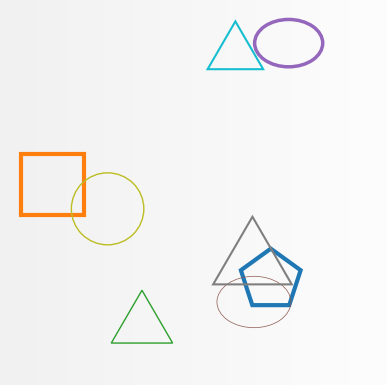[{"shape": "pentagon", "thickness": 3, "radius": 0.41, "center": [0.699, 0.273]}, {"shape": "square", "thickness": 3, "radius": 0.4, "center": [0.135, 0.521]}, {"shape": "triangle", "thickness": 1, "radius": 0.46, "center": [0.366, 0.155]}, {"shape": "oval", "thickness": 2.5, "radius": 0.44, "center": [0.745, 0.888]}, {"shape": "oval", "thickness": 0.5, "radius": 0.48, "center": [0.655, 0.216]}, {"shape": "triangle", "thickness": 1.5, "radius": 0.59, "center": [0.651, 0.32]}, {"shape": "circle", "thickness": 1, "radius": 0.47, "center": [0.278, 0.458]}, {"shape": "triangle", "thickness": 1.5, "radius": 0.41, "center": [0.607, 0.862]}]